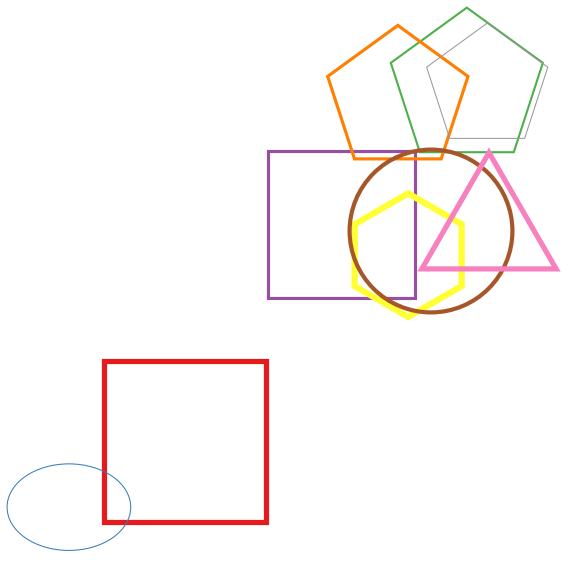[{"shape": "square", "thickness": 2.5, "radius": 0.7, "center": [0.321, 0.235]}, {"shape": "oval", "thickness": 0.5, "radius": 0.54, "center": [0.119, 0.121]}, {"shape": "pentagon", "thickness": 1, "radius": 0.69, "center": [0.808, 0.848]}, {"shape": "square", "thickness": 1.5, "radius": 0.63, "center": [0.591, 0.611]}, {"shape": "pentagon", "thickness": 1.5, "radius": 0.64, "center": [0.689, 0.827]}, {"shape": "hexagon", "thickness": 3, "radius": 0.53, "center": [0.707, 0.557]}, {"shape": "circle", "thickness": 2, "radius": 0.7, "center": [0.746, 0.599]}, {"shape": "triangle", "thickness": 2.5, "radius": 0.67, "center": [0.847, 0.601]}, {"shape": "pentagon", "thickness": 0.5, "radius": 0.55, "center": [0.844, 0.849]}]